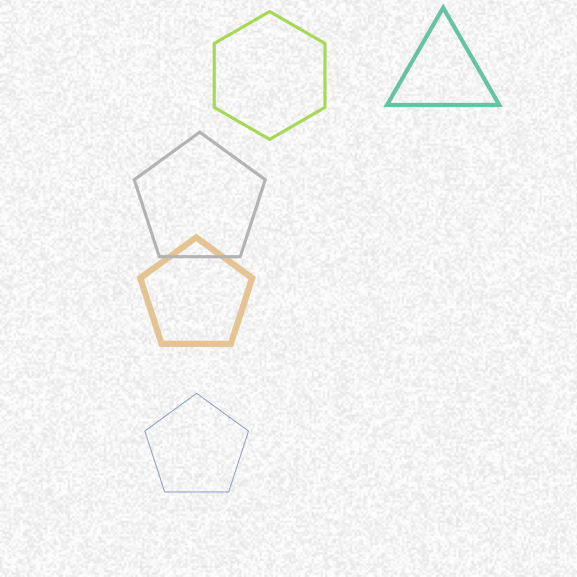[{"shape": "triangle", "thickness": 2, "radius": 0.56, "center": [0.767, 0.874]}, {"shape": "pentagon", "thickness": 0.5, "radius": 0.47, "center": [0.341, 0.224]}, {"shape": "hexagon", "thickness": 1.5, "radius": 0.55, "center": [0.467, 0.868]}, {"shape": "pentagon", "thickness": 3, "radius": 0.51, "center": [0.34, 0.486]}, {"shape": "pentagon", "thickness": 1.5, "radius": 0.6, "center": [0.346, 0.651]}]